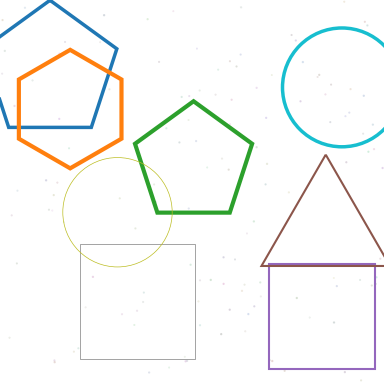[{"shape": "pentagon", "thickness": 2.5, "radius": 0.91, "center": [0.13, 0.817]}, {"shape": "hexagon", "thickness": 3, "radius": 0.77, "center": [0.182, 0.717]}, {"shape": "pentagon", "thickness": 3, "radius": 0.8, "center": [0.503, 0.577]}, {"shape": "square", "thickness": 1.5, "radius": 0.69, "center": [0.837, 0.178]}, {"shape": "triangle", "thickness": 1.5, "radius": 0.96, "center": [0.846, 0.406]}, {"shape": "square", "thickness": 0.5, "radius": 0.75, "center": [0.357, 0.216]}, {"shape": "circle", "thickness": 0.5, "radius": 0.71, "center": [0.305, 0.449]}, {"shape": "circle", "thickness": 2.5, "radius": 0.77, "center": [0.888, 0.773]}]